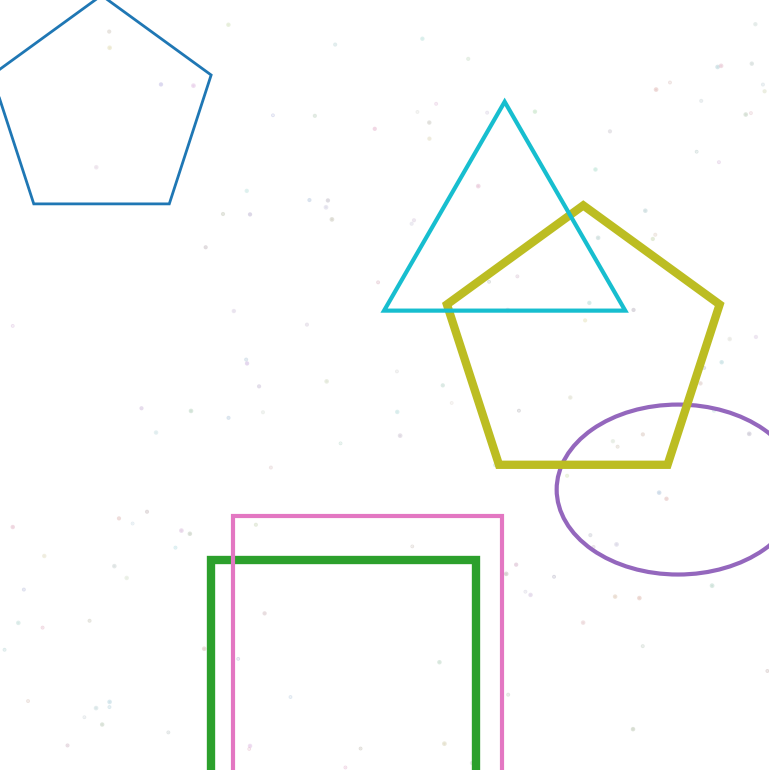[{"shape": "pentagon", "thickness": 1, "radius": 0.75, "center": [0.132, 0.856]}, {"shape": "square", "thickness": 3, "radius": 0.86, "center": [0.446, 0.101]}, {"shape": "oval", "thickness": 1.5, "radius": 0.79, "center": [0.881, 0.364]}, {"shape": "square", "thickness": 1.5, "radius": 0.87, "center": [0.477, 0.155]}, {"shape": "pentagon", "thickness": 3, "radius": 0.93, "center": [0.758, 0.547]}, {"shape": "triangle", "thickness": 1.5, "radius": 0.9, "center": [0.655, 0.687]}]